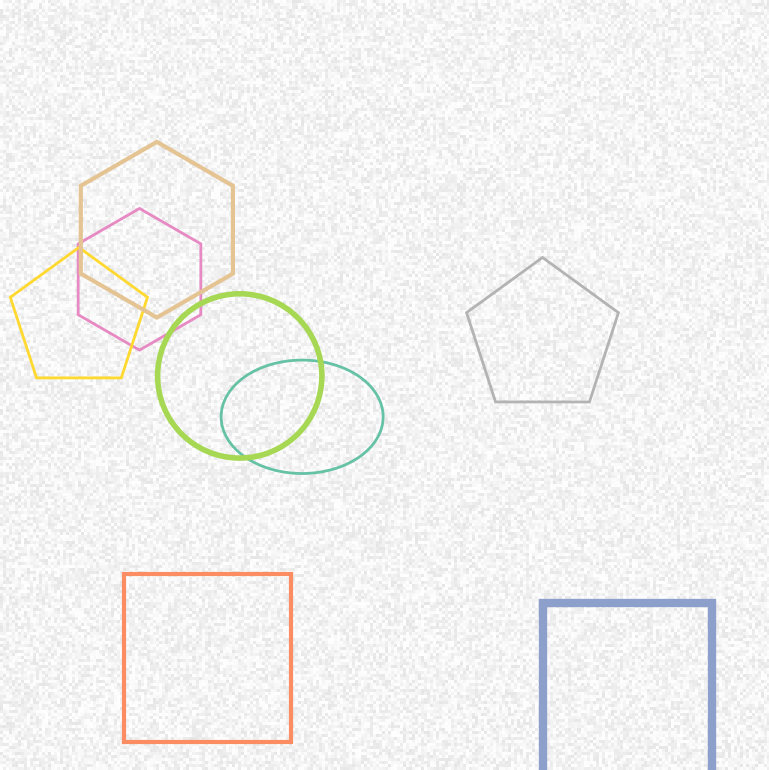[{"shape": "oval", "thickness": 1, "radius": 0.53, "center": [0.392, 0.459]}, {"shape": "square", "thickness": 1.5, "radius": 0.54, "center": [0.27, 0.145]}, {"shape": "square", "thickness": 3, "radius": 0.55, "center": [0.815, 0.107]}, {"shape": "hexagon", "thickness": 1, "radius": 0.46, "center": [0.181, 0.637]}, {"shape": "circle", "thickness": 2, "radius": 0.53, "center": [0.311, 0.512]}, {"shape": "pentagon", "thickness": 1, "radius": 0.47, "center": [0.102, 0.585]}, {"shape": "hexagon", "thickness": 1.5, "radius": 0.57, "center": [0.204, 0.702]}, {"shape": "pentagon", "thickness": 1, "radius": 0.52, "center": [0.705, 0.562]}]